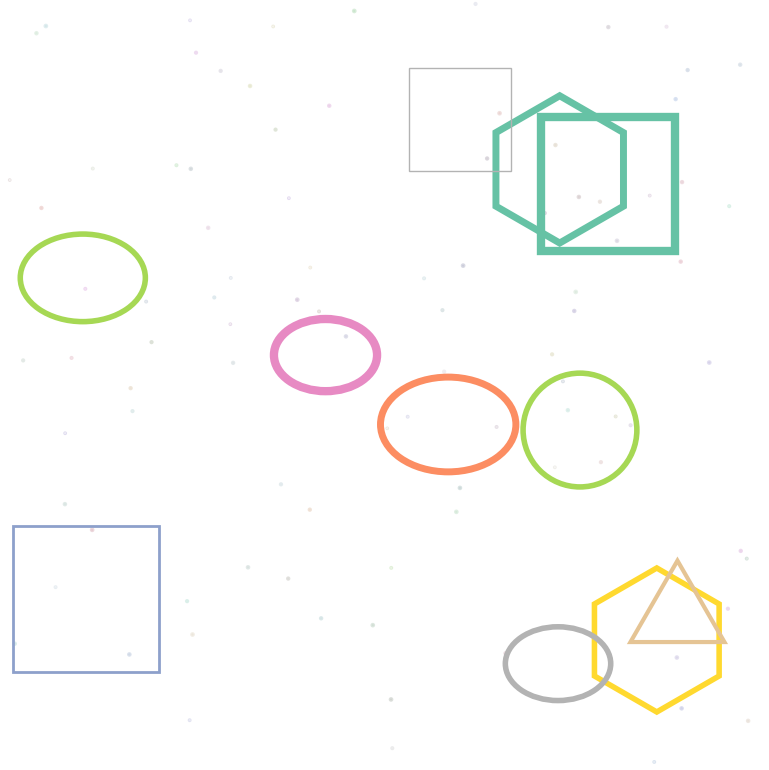[{"shape": "hexagon", "thickness": 2.5, "radius": 0.48, "center": [0.727, 0.78]}, {"shape": "square", "thickness": 3, "radius": 0.43, "center": [0.79, 0.761]}, {"shape": "oval", "thickness": 2.5, "radius": 0.44, "center": [0.582, 0.449]}, {"shape": "square", "thickness": 1, "radius": 0.47, "center": [0.112, 0.222]}, {"shape": "oval", "thickness": 3, "radius": 0.33, "center": [0.423, 0.539]}, {"shape": "oval", "thickness": 2, "radius": 0.41, "center": [0.108, 0.639]}, {"shape": "circle", "thickness": 2, "radius": 0.37, "center": [0.753, 0.442]}, {"shape": "hexagon", "thickness": 2, "radius": 0.47, "center": [0.853, 0.169]}, {"shape": "triangle", "thickness": 1.5, "radius": 0.35, "center": [0.88, 0.201]}, {"shape": "oval", "thickness": 2, "radius": 0.34, "center": [0.725, 0.138]}, {"shape": "square", "thickness": 0.5, "radius": 0.33, "center": [0.598, 0.844]}]